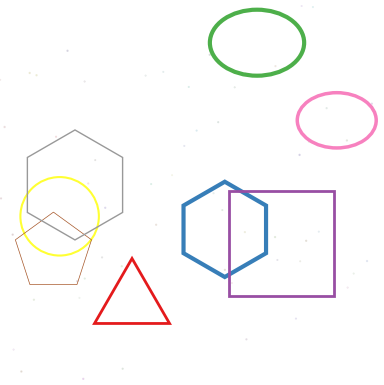[{"shape": "triangle", "thickness": 2, "radius": 0.56, "center": [0.343, 0.216]}, {"shape": "hexagon", "thickness": 3, "radius": 0.62, "center": [0.584, 0.404]}, {"shape": "oval", "thickness": 3, "radius": 0.61, "center": [0.668, 0.889]}, {"shape": "square", "thickness": 2, "radius": 0.68, "center": [0.732, 0.366]}, {"shape": "circle", "thickness": 1.5, "radius": 0.51, "center": [0.155, 0.438]}, {"shape": "pentagon", "thickness": 0.5, "radius": 0.52, "center": [0.139, 0.345]}, {"shape": "oval", "thickness": 2.5, "radius": 0.51, "center": [0.875, 0.687]}, {"shape": "hexagon", "thickness": 1, "radius": 0.71, "center": [0.195, 0.52]}]